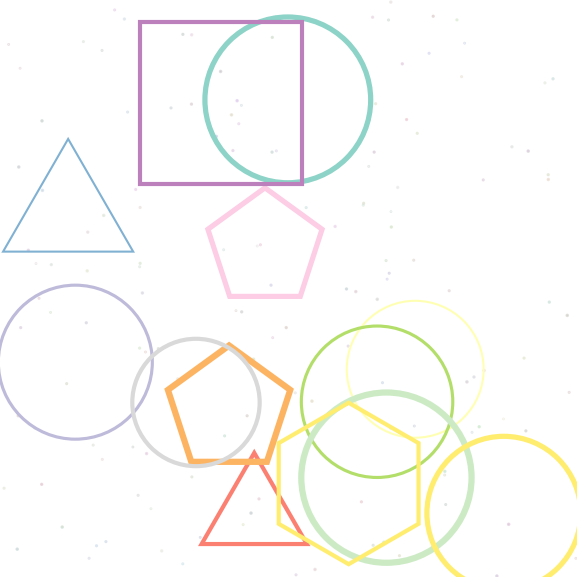[{"shape": "circle", "thickness": 2.5, "radius": 0.72, "center": [0.498, 0.826]}, {"shape": "circle", "thickness": 1, "radius": 0.59, "center": [0.719, 0.36]}, {"shape": "circle", "thickness": 1.5, "radius": 0.67, "center": [0.13, 0.372]}, {"shape": "triangle", "thickness": 2, "radius": 0.53, "center": [0.44, 0.11]}, {"shape": "triangle", "thickness": 1, "radius": 0.65, "center": [0.118, 0.628]}, {"shape": "pentagon", "thickness": 3, "radius": 0.56, "center": [0.397, 0.29]}, {"shape": "circle", "thickness": 1.5, "radius": 0.66, "center": [0.653, 0.303]}, {"shape": "pentagon", "thickness": 2.5, "radius": 0.52, "center": [0.459, 0.57]}, {"shape": "circle", "thickness": 2, "radius": 0.55, "center": [0.339, 0.302]}, {"shape": "square", "thickness": 2, "radius": 0.7, "center": [0.382, 0.82]}, {"shape": "circle", "thickness": 3, "radius": 0.74, "center": [0.669, 0.172]}, {"shape": "hexagon", "thickness": 2, "radius": 0.7, "center": [0.604, 0.162]}, {"shape": "circle", "thickness": 2.5, "radius": 0.67, "center": [0.872, 0.11]}]